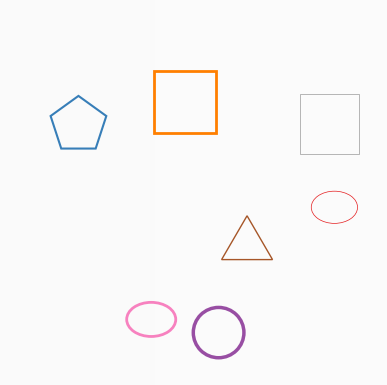[{"shape": "oval", "thickness": 0.5, "radius": 0.3, "center": [0.863, 0.462]}, {"shape": "pentagon", "thickness": 1.5, "radius": 0.38, "center": [0.202, 0.675]}, {"shape": "circle", "thickness": 2.5, "radius": 0.33, "center": [0.564, 0.136]}, {"shape": "square", "thickness": 2, "radius": 0.4, "center": [0.477, 0.735]}, {"shape": "triangle", "thickness": 1, "radius": 0.38, "center": [0.638, 0.364]}, {"shape": "oval", "thickness": 2, "radius": 0.32, "center": [0.39, 0.17]}, {"shape": "square", "thickness": 0.5, "radius": 0.38, "center": [0.85, 0.678]}]